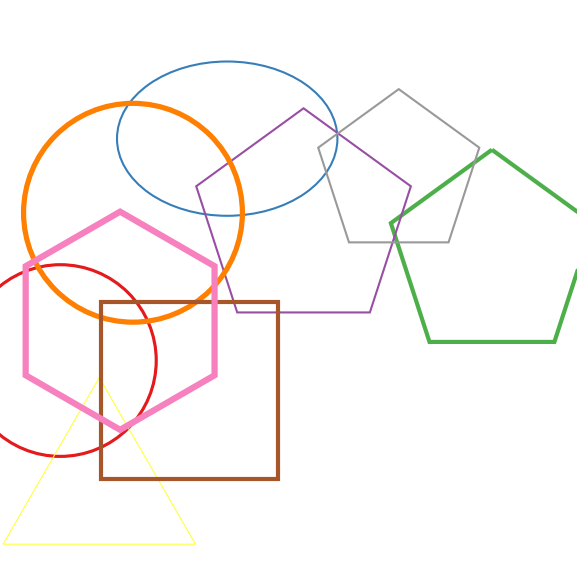[{"shape": "circle", "thickness": 1.5, "radius": 0.83, "center": [0.105, 0.375]}, {"shape": "oval", "thickness": 1, "radius": 0.95, "center": [0.393, 0.759]}, {"shape": "pentagon", "thickness": 2, "radius": 0.92, "center": [0.852, 0.556]}, {"shape": "pentagon", "thickness": 1, "radius": 0.98, "center": [0.526, 0.616]}, {"shape": "circle", "thickness": 2.5, "radius": 0.95, "center": [0.23, 0.631]}, {"shape": "triangle", "thickness": 0.5, "radius": 0.96, "center": [0.172, 0.153]}, {"shape": "square", "thickness": 2, "radius": 0.77, "center": [0.328, 0.323]}, {"shape": "hexagon", "thickness": 3, "radius": 0.94, "center": [0.208, 0.444]}, {"shape": "pentagon", "thickness": 1, "radius": 0.73, "center": [0.69, 0.698]}]